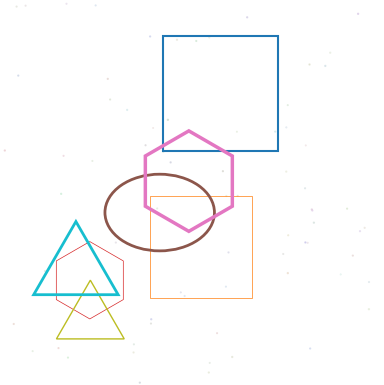[{"shape": "square", "thickness": 1.5, "radius": 0.75, "center": [0.572, 0.757]}, {"shape": "square", "thickness": 0.5, "radius": 0.66, "center": [0.522, 0.359]}, {"shape": "hexagon", "thickness": 0.5, "radius": 0.5, "center": [0.233, 0.272]}, {"shape": "oval", "thickness": 2, "radius": 0.71, "center": [0.415, 0.448]}, {"shape": "hexagon", "thickness": 2.5, "radius": 0.65, "center": [0.49, 0.53]}, {"shape": "triangle", "thickness": 1, "radius": 0.51, "center": [0.235, 0.171]}, {"shape": "triangle", "thickness": 2, "radius": 0.63, "center": [0.197, 0.298]}]